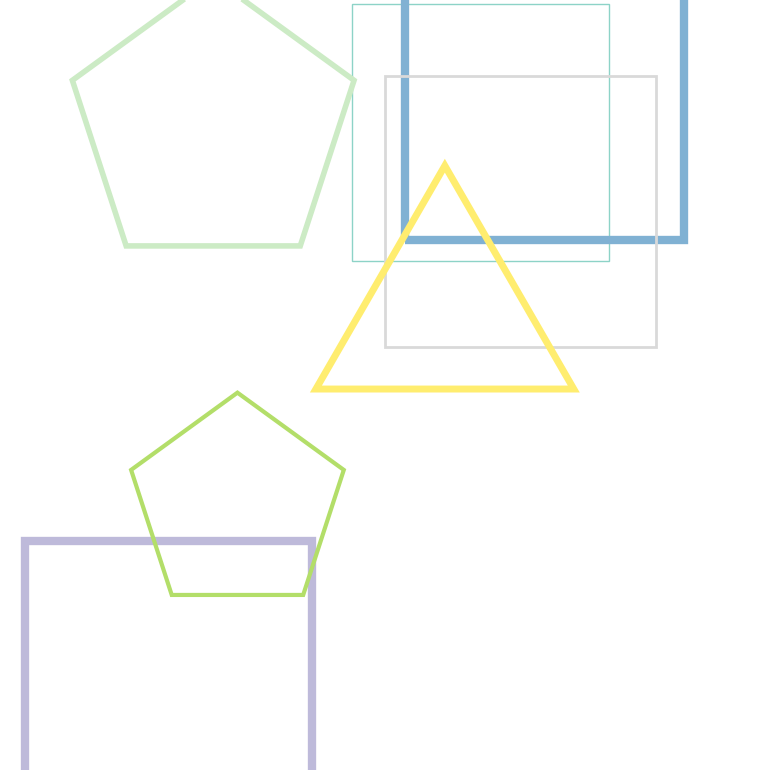[{"shape": "square", "thickness": 0.5, "radius": 0.83, "center": [0.625, 0.828]}, {"shape": "square", "thickness": 3, "radius": 0.93, "center": [0.219, 0.112]}, {"shape": "square", "thickness": 3, "radius": 0.91, "center": [0.707, 0.869]}, {"shape": "pentagon", "thickness": 1.5, "radius": 0.73, "center": [0.308, 0.345]}, {"shape": "square", "thickness": 1, "radius": 0.88, "center": [0.675, 0.726]}, {"shape": "pentagon", "thickness": 2, "radius": 0.96, "center": [0.277, 0.836]}, {"shape": "triangle", "thickness": 2.5, "radius": 0.97, "center": [0.578, 0.591]}]